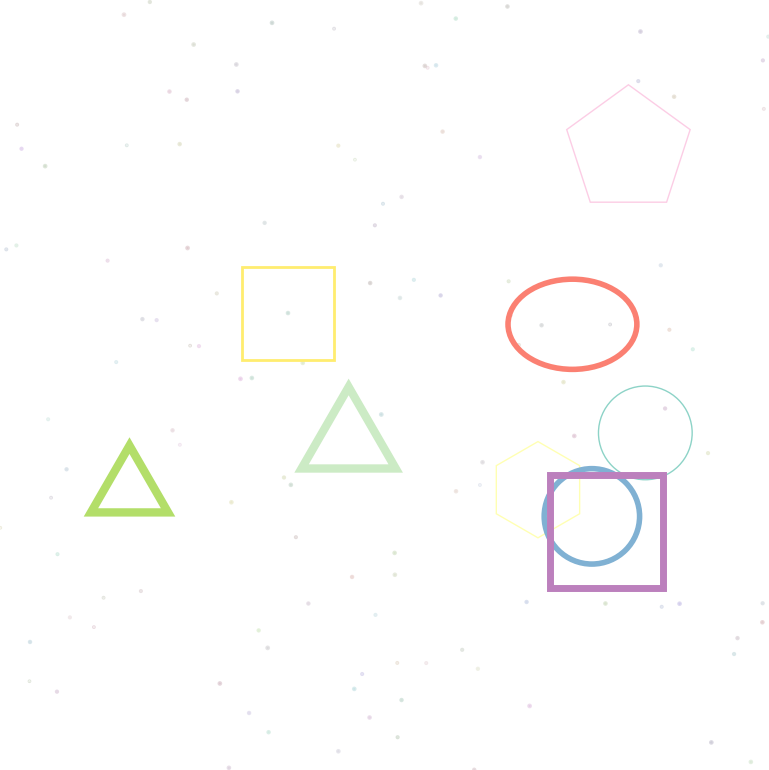[{"shape": "circle", "thickness": 0.5, "radius": 0.3, "center": [0.838, 0.438]}, {"shape": "hexagon", "thickness": 0.5, "radius": 0.31, "center": [0.699, 0.364]}, {"shape": "oval", "thickness": 2, "radius": 0.42, "center": [0.743, 0.579]}, {"shape": "circle", "thickness": 2, "radius": 0.31, "center": [0.769, 0.329]}, {"shape": "triangle", "thickness": 3, "radius": 0.29, "center": [0.168, 0.363]}, {"shape": "pentagon", "thickness": 0.5, "radius": 0.42, "center": [0.816, 0.806]}, {"shape": "square", "thickness": 2.5, "radius": 0.37, "center": [0.788, 0.31]}, {"shape": "triangle", "thickness": 3, "radius": 0.35, "center": [0.453, 0.427]}, {"shape": "square", "thickness": 1, "radius": 0.3, "center": [0.374, 0.593]}]